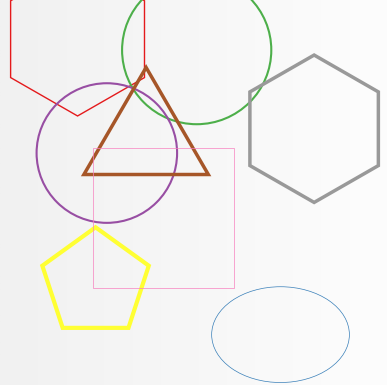[{"shape": "hexagon", "thickness": 1, "radius": 1.0, "center": [0.2, 0.898]}, {"shape": "oval", "thickness": 0.5, "radius": 0.89, "center": [0.724, 0.131]}, {"shape": "circle", "thickness": 1.5, "radius": 0.96, "center": [0.508, 0.87]}, {"shape": "circle", "thickness": 1.5, "radius": 0.91, "center": [0.276, 0.602]}, {"shape": "pentagon", "thickness": 3, "radius": 0.72, "center": [0.247, 0.265]}, {"shape": "triangle", "thickness": 2.5, "radius": 0.93, "center": [0.377, 0.639]}, {"shape": "square", "thickness": 0.5, "radius": 0.91, "center": [0.422, 0.434]}, {"shape": "hexagon", "thickness": 2.5, "radius": 0.96, "center": [0.811, 0.666]}]